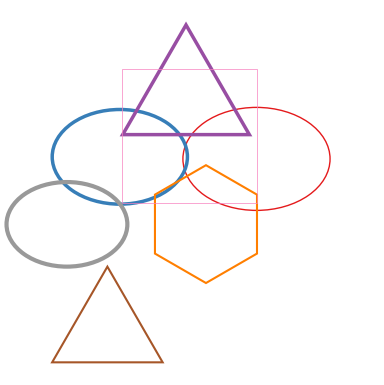[{"shape": "oval", "thickness": 1, "radius": 0.96, "center": [0.666, 0.587]}, {"shape": "oval", "thickness": 2.5, "radius": 0.88, "center": [0.311, 0.593]}, {"shape": "triangle", "thickness": 2.5, "radius": 0.95, "center": [0.483, 0.745]}, {"shape": "hexagon", "thickness": 1.5, "radius": 0.77, "center": [0.535, 0.418]}, {"shape": "triangle", "thickness": 1.5, "radius": 0.83, "center": [0.279, 0.142]}, {"shape": "square", "thickness": 0.5, "radius": 0.87, "center": [0.492, 0.646]}, {"shape": "oval", "thickness": 3, "radius": 0.78, "center": [0.174, 0.417]}]